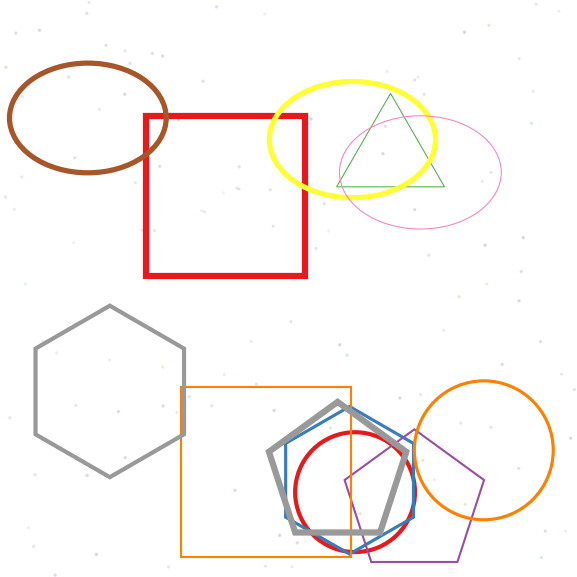[{"shape": "square", "thickness": 3, "radius": 0.69, "center": [0.391, 0.66]}, {"shape": "circle", "thickness": 2, "radius": 0.52, "center": [0.615, 0.147]}, {"shape": "hexagon", "thickness": 1.5, "radius": 0.64, "center": [0.605, 0.167]}, {"shape": "triangle", "thickness": 0.5, "radius": 0.54, "center": [0.676, 0.73]}, {"shape": "pentagon", "thickness": 1, "radius": 0.63, "center": [0.717, 0.129]}, {"shape": "square", "thickness": 1, "radius": 0.73, "center": [0.46, 0.182]}, {"shape": "circle", "thickness": 1.5, "radius": 0.6, "center": [0.838, 0.219]}, {"shape": "oval", "thickness": 2.5, "radius": 0.72, "center": [0.61, 0.757]}, {"shape": "oval", "thickness": 2.5, "radius": 0.68, "center": [0.152, 0.795]}, {"shape": "oval", "thickness": 0.5, "radius": 0.7, "center": [0.728, 0.701]}, {"shape": "pentagon", "thickness": 3, "radius": 0.63, "center": [0.585, 0.178]}, {"shape": "hexagon", "thickness": 2, "radius": 0.74, "center": [0.19, 0.321]}]